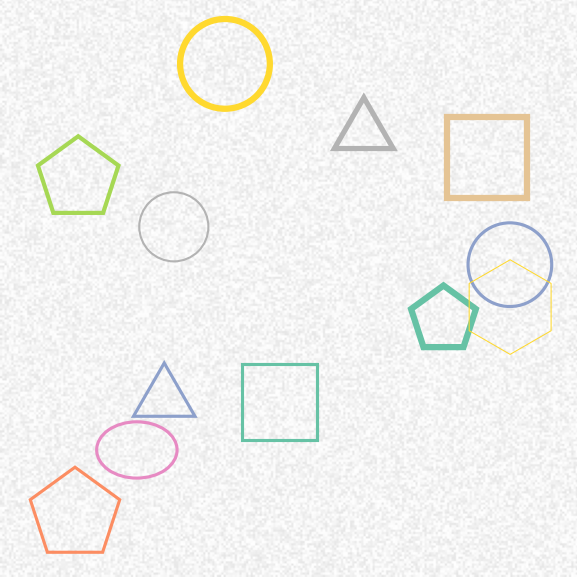[{"shape": "pentagon", "thickness": 3, "radius": 0.29, "center": [0.768, 0.446]}, {"shape": "square", "thickness": 1.5, "radius": 0.33, "center": [0.484, 0.303]}, {"shape": "pentagon", "thickness": 1.5, "radius": 0.41, "center": [0.13, 0.109]}, {"shape": "triangle", "thickness": 1.5, "radius": 0.31, "center": [0.284, 0.309]}, {"shape": "circle", "thickness": 1.5, "radius": 0.36, "center": [0.883, 0.541]}, {"shape": "oval", "thickness": 1.5, "radius": 0.35, "center": [0.237, 0.22]}, {"shape": "pentagon", "thickness": 2, "radius": 0.37, "center": [0.135, 0.69]}, {"shape": "circle", "thickness": 3, "radius": 0.39, "center": [0.39, 0.889]}, {"shape": "hexagon", "thickness": 0.5, "radius": 0.41, "center": [0.883, 0.467]}, {"shape": "square", "thickness": 3, "radius": 0.35, "center": [0.843, 0.726]}, {"shape": "circle", "thickness": 1, "radius": 0.3, "center": [0.301, 0.606]}, {"shape": "triangle", "thickness": 2.5, "radius": 0.29, "center": [0.63, 0.771]}]